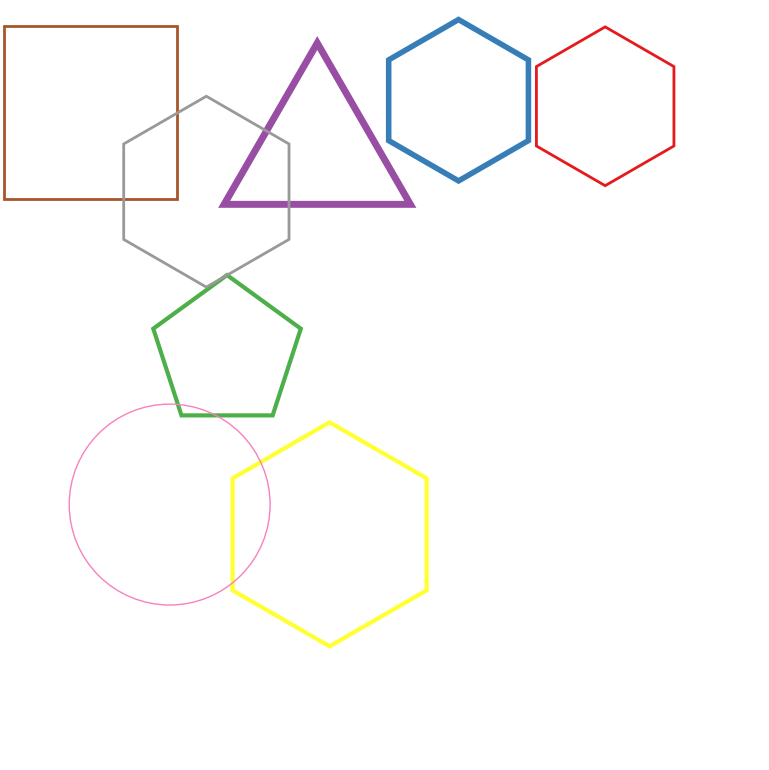[{"shape": "hexagon", "thickness": 1, "radius": 0.52, "center": [0.786, 0.862]}, {"shape": "hexagon", "thickness": 2, "radius": 0.52, "center": [0.596, 0.87]}, {"shape": "pentagon", "thickness": 1.5, "radius": 0.5, "center": [0.295, 0.542]}, {"shape": "triangle", "thickness": 2.5, "radius": 0.7, "center": [0.412, 0.804]}, {"shape": "hexagon", "thickness": 1.5, "radius": 0.73, "center": [0.428, 0.306]}, {"shape": "square", "thickness": 1, "radius": 0.56, "center": [0.118, 0.854]}, {"shape": "circle", "thickness": 0.5, "radius": 0.65, "center": [0.22, 0.345]}, {"shape": "hexagon", "thickness": 1, "radius": 0.62, "center": [0.268, 0.751]}]